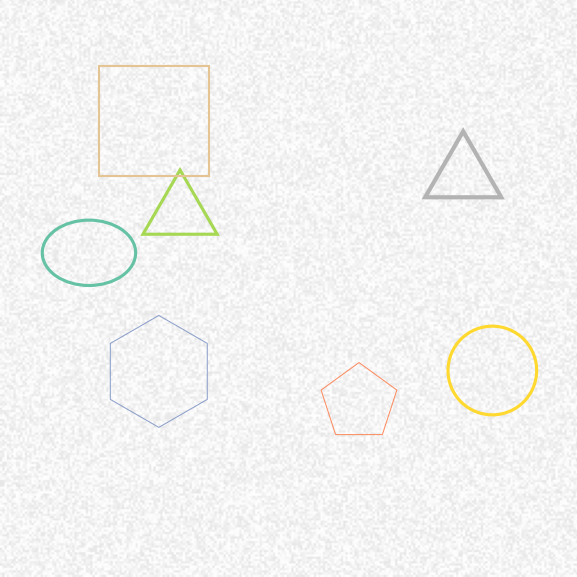[{"shape": "oval", "thickness": 1.5, "radius": 0.4, "center": [0.154, 0.561]}, {"shape": "pentagon", "thickness": 0.5, "radius": 0.34, "center": [0.622, 0.302]}, {"shape": "hexagon", "thickness": 0.5, "radius": 0.48, "center": [0.275, 0.356]}, {"shape": "triangle", "thickness": 1.5, "radius": 0.37, "center": [0.312, 0.631]}, {"shape": "circle", "thickness": 1.5, "radius": 0.38, "center": [0.853, 0.358]}, {"shape": "square", "thickness": 1, "radius": 0.48, "center": [0.266, 0.789]}, {"shape": "triangle", "thickness": 2, "radius": 0.38, "center": [0.802, 0.696]}]